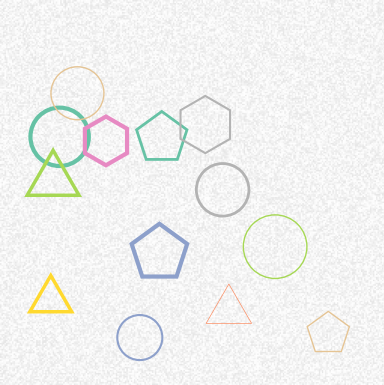[{"shape": "pentagon", "thickness": 2, "radius": 0.34, "center": [0.42, 0.642]}, {"shape": "circle", "thickness": 3, "radius": 0.38, "center": [0.155, 0.645]}, {"shape": "triangle", "thickness": 0.5, "radius": 0.34, "center": [0.594, 0.194]}, {"shape": "circle", "thickness": 1.5, "radius": 0.29, "center": [0.363, 0.123]}, {"shape": "pentagon", "thickness": 3, "radius": 0.38, "center": [0.414, 0.343]}, {"shape": "hexagon", "thickness": 3, "radius": 0.32, "center": [0.275, 0.634]}, {"shape": "triangle", "thickness": 2.5, "radius": 0.39, "center": [0.138, 0.532]}, {"shape": "circle", "thickness": 1, "radius": 0.41, "center": [0.715, 0.359]}, {"shape": "triangle", "thickness": 2.5, "radius": 0.31, "center": [0.132, 0.222]}, {"shape": "pentagon", "thickness": 1, "radius": 0.29, "center": [0.853, 0.134]}, {"shape": "circle", "thickness": 1, "radius": 0.34, "center": [0.201, 0.758]}, {"shape": "circle", "thickness": 2, "radius": 0.34, "center": [0.578, 0.507]}, {"shape": "hexagon", "thickness": 1.5, "radius": 0.37, "center": [0.533, 0.676]}]